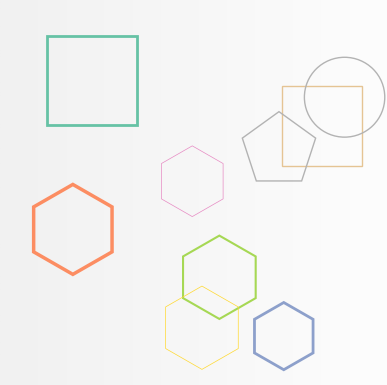[{"shape": "square", "thickness": 2, "radius": 0.58, "center": [0.238, 0.791]}, {"shape": "hexagon", "thickness": 2.5, "radius": 0.58, "center": [0.188, 0.404]}, {"shape": "hexagon", "thickness": 2, "radius": 0.44, "center": [0.732, 0.127]}, {"shape": "hexagon", "thickness": 0.5, "radius": 0.46, "center": [0.496, 0.529]}, {"shape": "hexagon", "thickness": 1.5, "radius": 0.54, "center": [0.566, 0.28]}, {"shape": "hexagon", "thickness": 0.5, "radius": 0.54, "center": [0.521, 0.149]}, {"shape": "square", "thickness": 1, "radius": 0.52, "center": [0.832, 0.673]}, {"shape": "circle", "thickness": 1, "radius": 0.52, "center": [0.889, 0.747]}, {"shape": "pentagon", "thickness": 1, "radius": 0.5, "center": [0.72, 0.61]}]